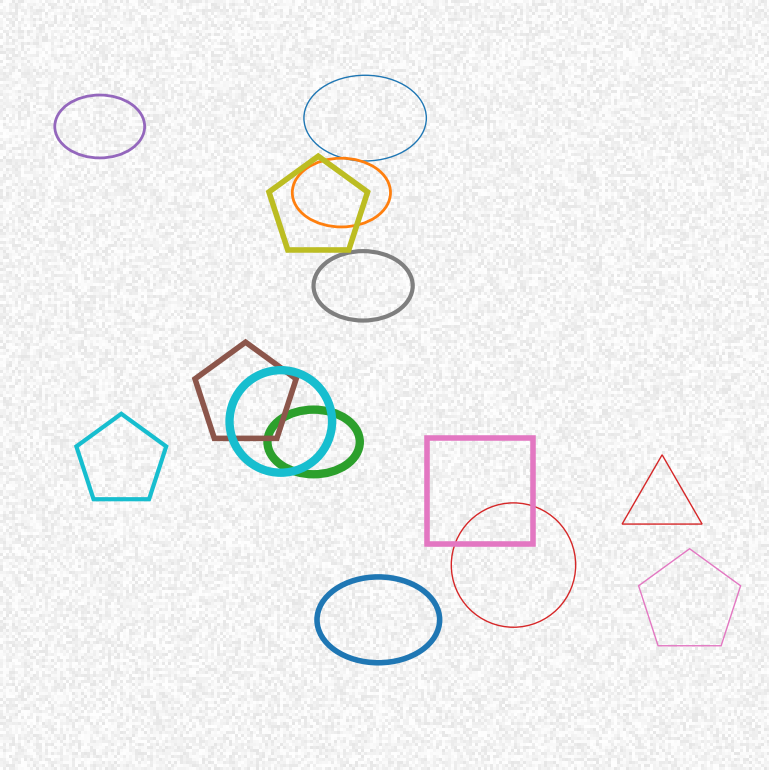[{"shape": "oval", "thickness": 0.5, "radius": 0.4, "center": [0.474, 0.847]}, {"shape": "oval", "thickness": 2, "radius": 0.4, "center": [0.491, 0.195]}, {"shape": "oval", "thickness": 1, "radius": 0.32, "center": [0.443, 0.75]}, {"shape": "oval", "thickness": 3, "radius": 0.3, "center": [0.407, 0.426]}, {"shape": "circle", "thickness": 0.5, "radius": 0.4, "center": [0.667, 0.266]}, {"shape": "triangle", "thickness": 0.5, "radius": 0.3, "center": [0.86, 0.349]}, {"shape": "oval", "thickness": 1, "radius": 0.29, "center": [0.13, 0.836]}, {"shape": "pentagon", "thickness": 2, "radius": 0.35, "center": [0.319, 0.487]}, {"shape": "pentagon", "thickness": 0.5, "radius": 0.35, "center": [0.896, 0.218]}, {"shape": "square", "thickness": 2, "radius": 0.34, "center": [0.623, 0.363]}, {"shape": "oval", "thickness": 1.5, "radius": 0.32, "center": [0.472, 0.629]}, {"shape": "pentagon", "thickness": 2, "radius": 0.34, "center": [0.413, 0.73]}, {"shape": "circle", "thickness": 3, "radius": 0.33, "center": [0.365, 0.453]}, {"shape": "pentagon", "thickness": 1.5, "radius": 0.31, "center": [0.158, 0.401]}]